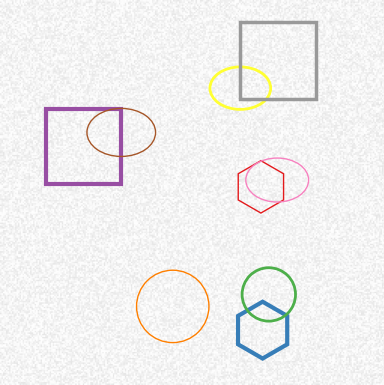[{"shape": "hexagon", "thickness": 1, "radius": 0.34, "center": [0.678, 0.515]}, {"shape": "hexagon", "thickness": 3, "radius": 0.37, "center": [0.682, 0.143]}, {"shape": "circle", "thickness": 2, "radius": 0.35, "center": [0.698, 0.235]}, {"shape": "square", "thickness": 3, "radius": 0.49, "center": [0.216, 0.619]}, {"shape": "circle", "thickness": 1, "radius": 0.47, "center": [0.449, 0.204]}, {"shape": "oval", "thickness": 2, "radius": 0.39, "center": [0.624, 0.771]}, {"shape": "oval", "thickness": 1, "radius": 0.45, "center": [0.315, 0.656]}, {"shape": "oval", "thickness": 1, "radius": 0.41, "center": [0.72, 0.532]}, {"shape": "square", "thickness": 2.5, "radius": 0.5, "center": [0.722, 0.842]}]